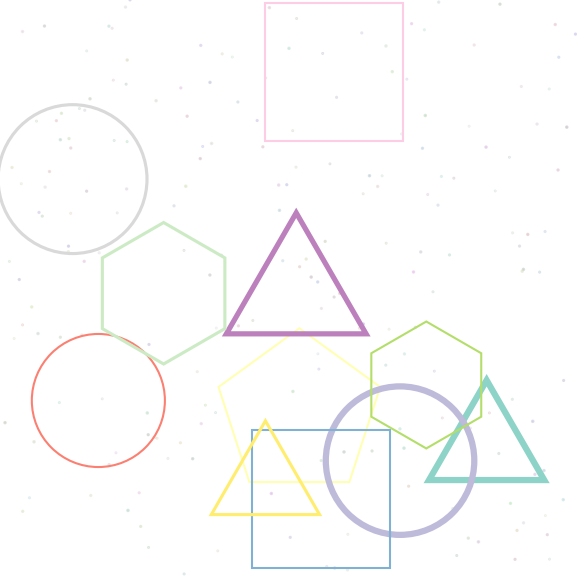[{"shape": "triangle", "thickness": 3, "radius": 0.58, "center": [0.843, 0.225]}, {"shape": "pentagon", "thickness": 1, "radius": 0.74, "center": [0.518, 0.283]}, {"shape": "circle", "thickness": 3, "radius": 0.64, "center": [0.693, 0.202]}, {"shape": "circle", "thickness": 1, "radius": 0.58, "center": [0.17, 0.306]}, {"shape": "square", "thickness": 1, "radius": 0.6, "center": [0.556, 0.136]}, {"shape": "hexagon", "thickness": 1, "radius": 0.55, "center": [0.738, 0.332]}, {"shape": "square", "thickness": 1, "radius": 0.6, "center": [0.579, 0.874]}, {"shape": "circle", "thickness": 1.5, "radius": 0.64, "center": [0.126, 0.689]}, {"shape": "triangle", "thickness": 2.5, "radius": 0.7, "center": [0.513, 0.491]}, {"shape": "hexagon", "thickness": 1.5, "radius": 0.61, "center": [0.283, 0.491]}, {"shape": "triangle", "thickness": 1.5, "radius": 0.54, "center": [0.46, 0.162]}]